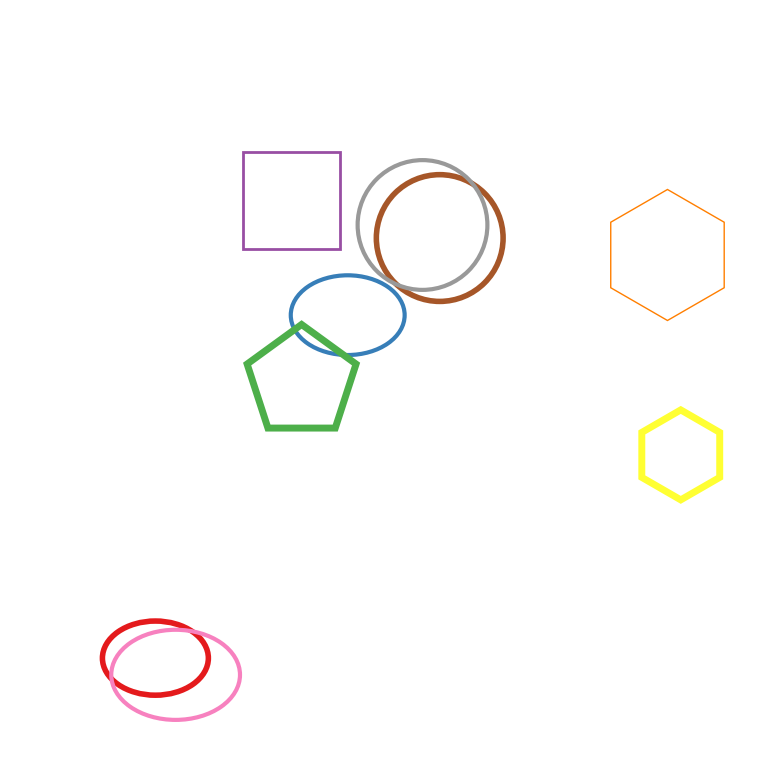[{"shape": "oval", "thickness": 2, "radius": 0.34, "center": [0.202, 0.145]}, {"shape": "oval", "thickness": 1.5, "radius": 0.37, "center": [0.452, 0.591]}, {"shape": "pentagon", "thickness": 2.5, "radius": 0.37, "center": [0.392, 0.504]}, {"shape": "square", "thickness": 1, "radius": 0.32, "center": [0.378, 0.739]}, {"shape": "hexagon", "thickness": 0.5, "radius": 0.43, "center": [0.867, 0.669]}, {"shape": "hexagon", "thickness": 2.5, "radius": 0.29, "center": [0.884, 0.409]}, {"shape": "circle", "thickness": 2, "radius": 0.41, "center": [0.571, 0.691]}, {"shape": "oval", "thickness": 1.5, "radius": 0.42, "center": [0.228, 0.124]}, {"shape": "circle", "thickness": 1.5, "radius": 0.42, "center": [0.549, 0.708]}]